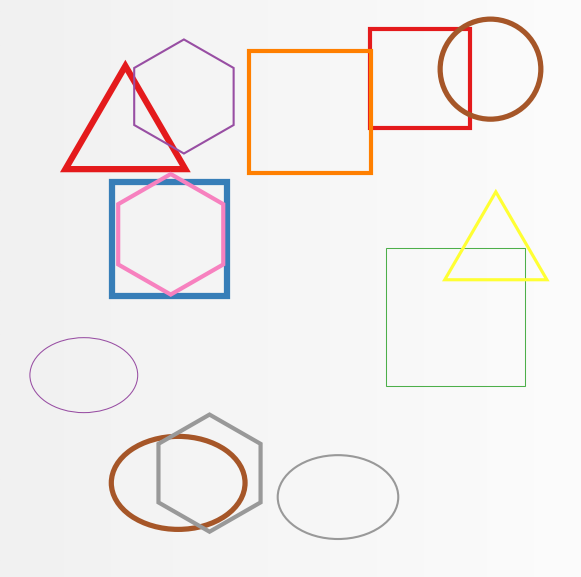[{"shape": "square", "thickness": 2, "radius": 0.43, "center": [0.723, 0.863]}, {"shape": "triangle", "thickness": 3, "radius": 0.6, "center": [0.216, 0.766]}, {"shape": "square", "thickness": 3, "radius": 0.5, "center": [0.291, 0.585]}, {"shape": "square", "thickness": 0.5, "radius": 0.6, "center": [0.784, 0.45]}, {"shape": "hexagon", "thickness": 1, "radius": 0.49, "center": [0.316, 0.832]}, {"shape": "oval", "thickness": 0.5, "radius": 0.46, "center": [0.144, 0.35]}, {"shape": "square", "thickness": 2, "radius": 0.53, "center": [0.534, 0.805]}, {"shape": "triangle", "thickness": 1.5, "radius": 0.51, "center": [0.853, 0.565]}, {"shape": "oval", "thickness": 2.5, "radius": 0.58, "center": [0.307, 0.163]}, {"shape": "circle", "thickness": 2.5, "radius": 0.43, "center": [0.844, 0.879]}, {"shape": "hexagon", "thickness": 2, "radius": 0.52, "center": [0.294, 0.593]}, {"shape": "oval", "thickness": 1, "radius": 0.52, "center": [0.581, 0.138]}, {"shape": "hexagon", "thickness": 2, "radius": 0.51, "center": [0.36, 0.18]}]